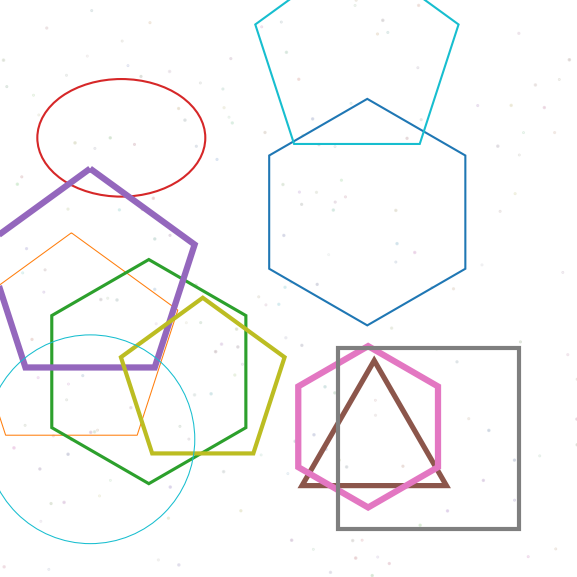[{"shape": "hexagon", "thickness": 1, "radius": 0.98, "center": [0.636, 0.632]}, {"shape": "pentagon", "thickness": 0.5, "radius": 0.97, "center": [0.124, 0.402]}, {"shape": "hexagon", "thickness": 1.5, "radius": 0.97, "center": [0.258, 0.356]}, {"shape": "oval", "thickness": 1, "radius": 0.73, "center": [0.21, 0.76]}, {"shape": "pentagon", "thickness": 3, "radius": 0.95, "center": [0.156, 0.517]}, {"shape": "triangle", "thickness": 2.5, "radius": 0.72, "center": [0.648, 0.23]}, {"shape": "hexagon", "thickness": 3, "radius": 0.7, "center": [0.637, 0.26]}, {"shape": "square", "thickness": 2, "radius": 0.79, "center": [0.742, 0.239]}, {"shape": "pentagon", "thickness": 2, "radius": 0.74, "center": [0.351, 0.335]}, {"shape": "pentagon", "thickness": 1, "radius": 0.93, "center": [0.618, 0.9]}, {"shape": "circle", "thickness": 0.5, "radius": 0.9, "center": [0.157, 0.239]}]